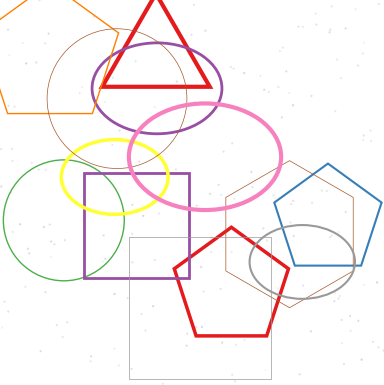[{"shape": "pentagon", "thickness": 2.5, "radius": 0.78, "center": [0.601, 0.254]}, {"shape": "triangle", "thickness": 3, "radius": 0.81, "center": [0.405, 0.855]}, {"shape": "pentagon", "thickness": 1.5, "radius": 0.73, "center": [0.852, 0.429]}, {"shape": "circle", "thickness": 1, "radius": 0.79, "center": [0.166, 0.428]}, {"shape": "oval", "thickness": 2, "radius": 0.84, "center": [0.408, 0.771]}, {"shape": "square", "thickness": 2, "radius": 0.68, "center": [0.354, 0.415]}, {"shape": "pentagon", "thickness": 1, "radius": 0.94, "center": [0.13, 0.857]}, {"shape": "oval", "thickness": 2.5, "radius": 0.69, "center": [0.298, 0.54]}, {"shape": "hexagon", "thickness": 0.5, "radius": 0.95, "center": [0.752, 0.392]}, {"shape": "circle", "thickness": 0.5, "radius": 0.91, "center": [0.304, 0.744]}, {"shape": "oval", "thickness": 3, "radius": 0.99, "center": [0.532, 0.593]}, {"shape": "square", "thickness": 0.5, "radius": 0.92, "center": [0.52, 0.201]}, {"shape": "oval", "thickness": 1.5, "radius": 0.68, "center": [0.785, 0.32]}]